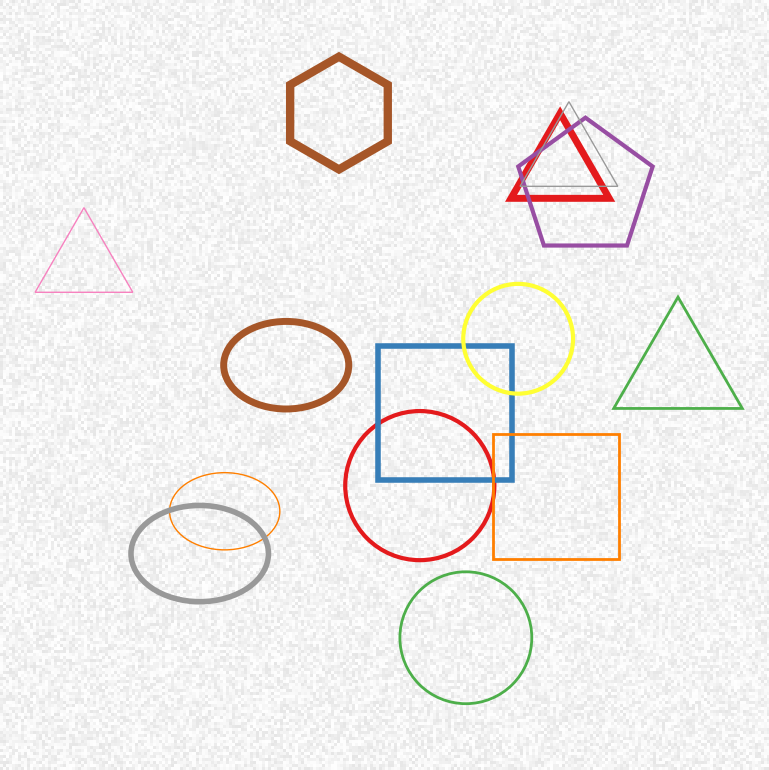[{"shape": "triangle", "thickness": 2.5, "radius": 0.37, "center": [0.727, 0.779]}, {"shape": "circle", "thickness": 1.5, "radius": 0.48, "center": [0.545, 0.369]}, {"shape": "square", "thickness": 2, "radius": 0.43, "center": [0.578, 0.463]}, {"shape": "triangle", "thickness": 1, "radius": 0.48, "center": [0.881, 0.518]}, {"shape": "circle", "thickness": 1, "radius": 0.43, "center": [0.605, 0.172]}, {"shape": "pentagon", "thickness": 1.5, "radius": 0.46, "center": [0.76, 0.755]}, {"shape": "square", "thickness": 1, "radius": 0.41, "center": [0.722, 0.355]}, {"shape": "oval", "thickness": 0.5, "radius": 0.36, "center": [0.292, 0.336]}, {"shape": "circle", "thickness": 1.5, "radius": 0.36, "center": [0.673, 0.56]}, {"shape": "oval", "thickness": 2.5, "radius": 0.41, "center": [0.372, 0.526]}, {"shape": "hexagon", "thickness": 3, "radius": 0.37, "center": [0.44, 0.853]}, {"shape": "triangle", "thickness": 0.5, "radius": 0.37, "center": [0.109, 0.657]}, {"shape": "oval", "thickness": 2, "radius": 0.45, "center": [0.259, 0.281]}, {"shape": "triangle", "thickness": 0.5, "radius": 0.37, "center": [0.739, 0.795]}]